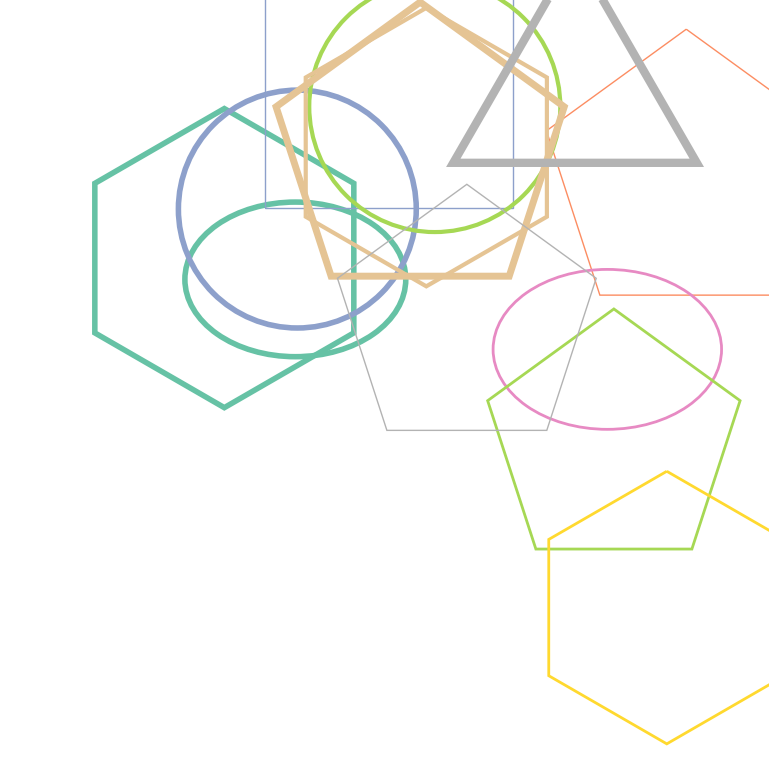[{"shape": "oval", "thickness": 2, "radius": 0.72, "center": [0.384, 0.637]}, {"shape": "hexagon", "thickness": 2, "radius": 0.97, "center": [0.291, 0.665]}, {"shape": "pentagon", "thickness": 0.5, "radius": 0.95, "center": [0.891, 0.771]}, {"shape": "circle", "thickness": 2, "radius": 0.77, "center": [0.386, 0.728]}, {"shape": "square", "thickness": 0.5, "radius": 0.8, "center": [0.505, 0.891]}, {"shape": "oval", "thickness": 1, "radius": 0.74, "center": [0.789, 0.546]}, {"shape": "circle", "thickness": 1.5, "radius": 0.82, "center": [0.565, 0.862]}, {"shape": "pentagon", "thickness": 1, "radius": 0.86, "center": [0.797, 0.426]}, {"shape": "hexagon", "thickness": 1, "radius": 0.89, "center": [0.866, 0.211]}, {"shape": "hexagon", "thickness": 1.5, "radius": 0.9, "center": [0.554, 0.809]}, {"shape": "pentagon", "thickness": 2.5, "radius": 0.98, "center": [0.546, 0.8]}, {"shape": "pentagon", "thickness": 0.5, "radius": 0.88, "center": [0.606, 0.584]}, {"shape": "triangle", "thickness": 3, "radius": 0.91, "center": [0.747, 0.88]}]